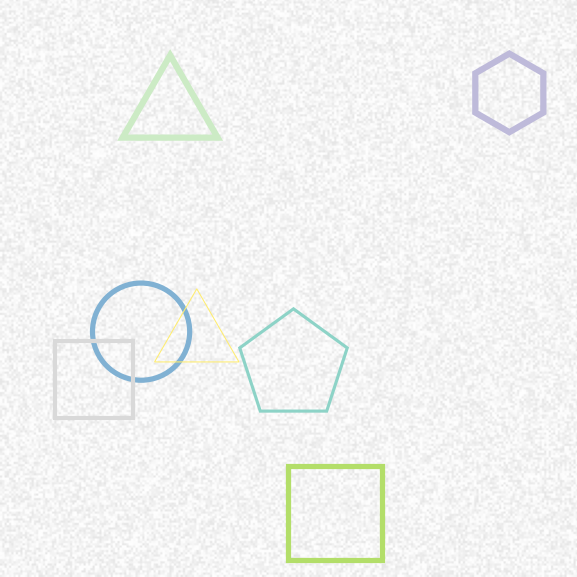[{"shape": "pentagon", "thickness": 1.5, "radius": 0.49, "center": [0.508, 0.366]}, {"shape": "hexagon", "thickness": 3, "radius": 0.34, "center": [0.882, 0.838]}, {"shape": "circle", "thickness": 2.5, "radius": 0.42, "center": [0.244, 0.425]}, {"shape": "square", "thickness": 2.5, "radius": 0.4, "center": [0.58, 0.111]}, {"shape": "square", "thickness": 2, "radius": 0.33, "center": [0.163, 0.342]}, {"shape": "triangle", "thickness": 3, "radius": 0.48, "center": [0.295, 0.808]}, {"shape": "triangle", "thickness": 0.5, "radius": 0.42, "center": [0.341, 0.415]}]